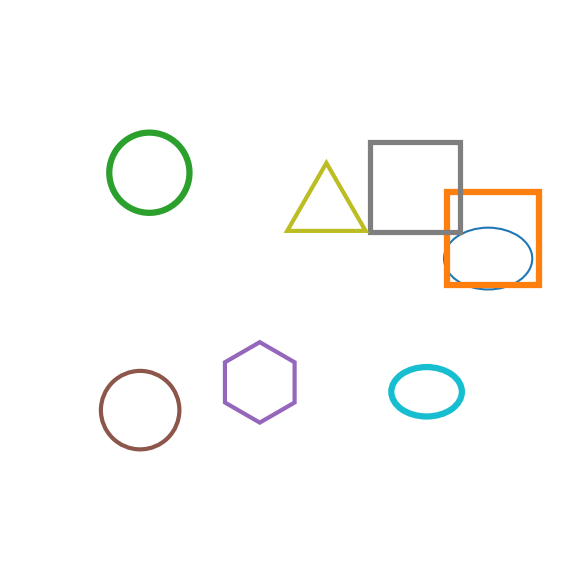[{"shape": "oval", "thickness": 1, "radius": 0.38, "center": [0.845, 0.551]}, {"shape": "square", "thickness": 3, "radius": 0.4, "center": [0.853, 0.586]}, {"shape": "circle", "thickness": 3, "radius": 0.35, "center": [0.259, 0.7]}, {"shape": "hexagon", "thickness": 2, "radius": 0.35, "center": [0.45, 0.337]}, {"shape": "circle", "thickness": 2, "radius": 0.34, "center": [0.243, 0.289]}, {"shape": "square", "thickness": 2.5, "radius": 0.39, "center": [0.718, 0.676]}, {"shape": "triangle", "thickness": 2, "radius": 0.39, "center": [0.565, 0.639]}, {"shape": "oval", "thickness": 3, "radius": 0.31, "center": [0.739, 0.321]}]